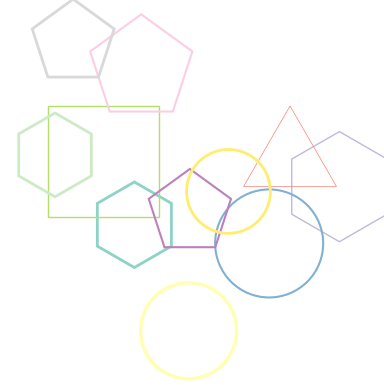[{"shape": "hexagon", "thickness": 2, "radius": 0.56, "center": [0.349, 0.416]}, {"shape": "circle", "thickness": 2.5, "radius": 0.62, "center": [0.49, 0.141]}, {"shape": "hexagon", "thickness": 1, "radius": 0.72, "center": [0.882, 0.515]}, {"shape": "triangle", "thickness": 0.5, "radius": 0.7, "center": [0.753, 0.585]}, {"shape": "circle", "thickness": 1.5, "radius": 0.7, "center": [0.699, 0.368]}, {"shape": "square", "thickness": 1, "radius": 0.72, "center": [0.269, 0.58]}, {"shape": "pentagon", "thickness": 1.5, "radius": 0.7, "center": [0.367, 0.823]}, {"shape": "pentagon", "thickness": 2, "radius": 0.56, "center": [0.19, 0.89]}, {"shape": "pentagon", "thickness": 1.5, "radius": 0.56, "center": [0.493, 0.449]}, {"shape": "hexagon", "thickness": 2, "radius": 0.54, "center": [0.143, 0.598]}, {"shape": "circle", "thickness": 2, "radius": 0.54, "center": [0.593, 0.503]}]